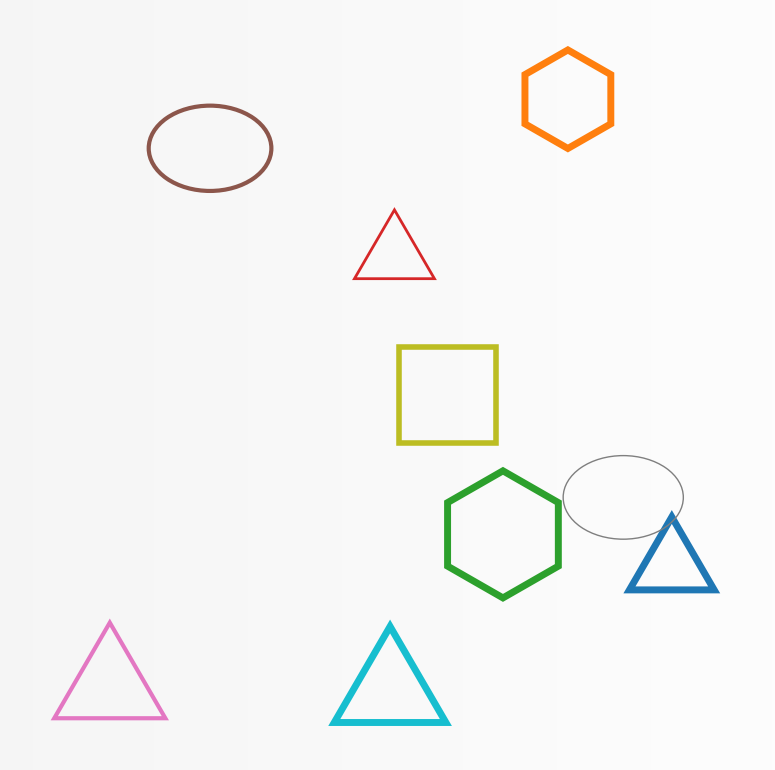[{"shape": "triangle", "thickness": 2.5, "radius": 0.32, "center": [0.867, 0.265]}, {"shape": "hexagon", "thickness": 2.5, "radius": 0.32, "center": [0.733, 0.871]}, {"shape": "hexagon", "thickness": 2.5, "radius": 0.41, "center": [0.649, 0.306]}, {"shape": "triangle", "thickness": 1, "radius": 0.3, "center": [0.509, 0.668]}, {"shape": "oval", "thickness": 1.5, "radius": 0.4, "center": [0.271, 0.807]}, {"shape": "triangle", "thickness": 1.5, "radius": 0.41, "center": [0.142, 0.109]}, {"shape": "oval", "thickness": 0.5, "radius": 0.39, "center": [0.804, 0.354]}, {"shape": "square", "thickness": 2, "radius": 0.31, "center": [0.577, 0.487]}, {"shape": "triangle", "thickness": 2.5, "radius": 0.42, "center": [0.503, 0.103]}]